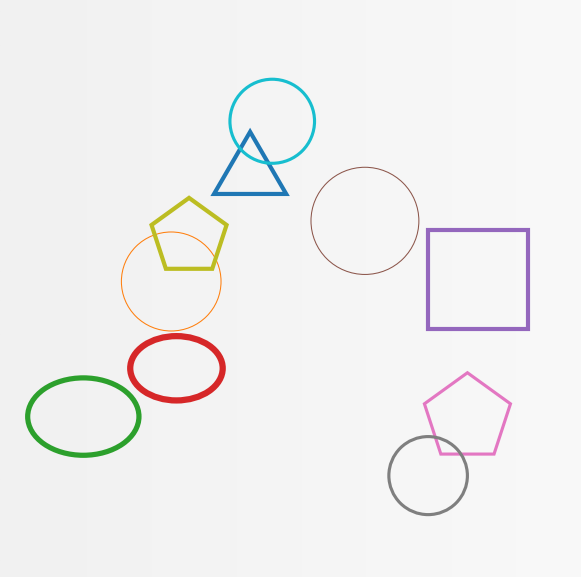[{"shape": "triangle", "thickness": 2, "radius": 0.36, "center": [0.43, 0.699]}, {"shape": "circle", "thickness": 0.5, "radius": 0.43, "center": [0.295, 0.512]}, {"shape": "oval", "thickness": 2.5, "radius": 0.48, "center": [0.143, 0.278]}, {"shape": "oval", "thickness": 3, "radius": 0.4, "center": [0.304, 0.361]}, {"shape": "square", "thickness": 2, "radius": 0.43, "center": [0.823, 0.516]}, {"shape": "circle", "thickness": 0.5, "radius": 0.46, "center": [0.628, 0.617]}, {"shape": "pentagon", "thickness": 1.5, "radius": 0.39, "center": [0.804, 0.276]}, {"shape": "circle", "thickness": 1.5, "radius": 0.34, "center": [0.737, 0.176]}, {"shape": "pentagon", "thickness": 2, "radius": 0.34, "center": [0.325, 0.589]}, {"shape": "circle", "thickness": 1.5, "radius": 0.36, "center": [0.468, 0.789]}]